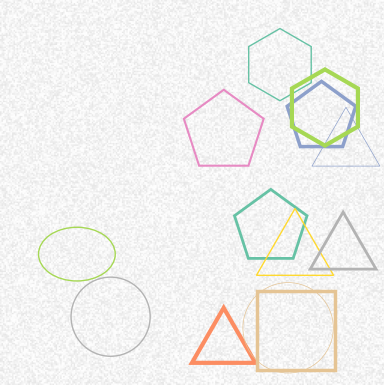[{"shape": "pentagon", "thickness": 2, "radius": 0.5, "center": [0.703, 0.409]}, {"shape": "hexagon", "thickness": 1, "radius": 0.47, "center": [0.727, 0.832]}, {"shape": "triangle", "thickness": 3, "radius": 0.48, "center": [0.581, 0.105]}, {"shape": "triangle", "thickness": 0.5, "radius": 0.51, "center": [0.899, 0.62]}, {"shape": "pentagon", "thickness": 2.5, "radius": 0.47, "center": [0.835, 0.695]}, {"shape": "pentagon", "thickness": 1.5, "radius": 0.55, "center": [0.581, 0.658]}, {"shape": "hexagon", "thickness": 3, "radius": 0.49, "center": [0.844, 0.721]}, {"shape": "oval", "thickness": 1, "radius": 0.5, "center": [0.2, 0.34]}, {"shape": "triangle", "thickness": 1, "radius": 0.58, "center": [0.766, 0.343]}, {"shape": "circle", "thickness": 0.5, "radius": 0.59, "center": [0.748, 0.149]}, {"shape": "square", "thickness": 2.5, "radius": 0.51, "center": [0.769, 0.141]}, {"shape": "circle", "thickness": 1, "radius": 0.51, "center": [0.287, 0.177]}, {"shape": "triangle", "thickness": 2, "radius": 0.49, "center": [0.891, 0.35]}]